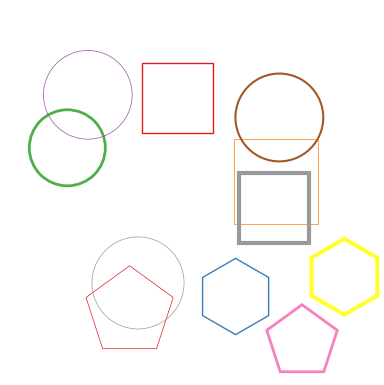[{"shape": "square", "thickness": 1, "radius": 0.46, "center": [0.461, 0.746]}, {"shape": "pentagon", "thickness": 0.5, "radius": 0.6, "center": [0.337, 0.191]}, {"shape": "hexagon", "thickness": 1, "radius": 0.5, "center": [0.612, 0.23]}, {"shape": "circle", "thickness": 2, "radius": 0.49, "center": [0.175, 0.616]}, {"shape": "circle", "thickness": 0.5, "radius": 0.58, "center": [0.228, 0.754]}, {"shape": "square", "thickness": 0.5, "radius": 0.55, "center": [0.717, 0.529]}, {"shape": "hexagon", "thickness": 3, "radius": 0.49, "center": [0.895, 0.281]}, {"shape": "circle", "thickness": 1.5, "radius": 0.57, "center": [0.726, 0.695]}, {"shape": "pentagon", "thickness": 2, "radius": 0.48, "center": [0.784, 0.112]}, {"shape": "square", "thickness": 3, "radius": 0.45, "center": [0.711, 0.46]}, {"shape": "circle", "thickness": 0.5, "radius": 0.6, "center": [0.359, 0.265]}]